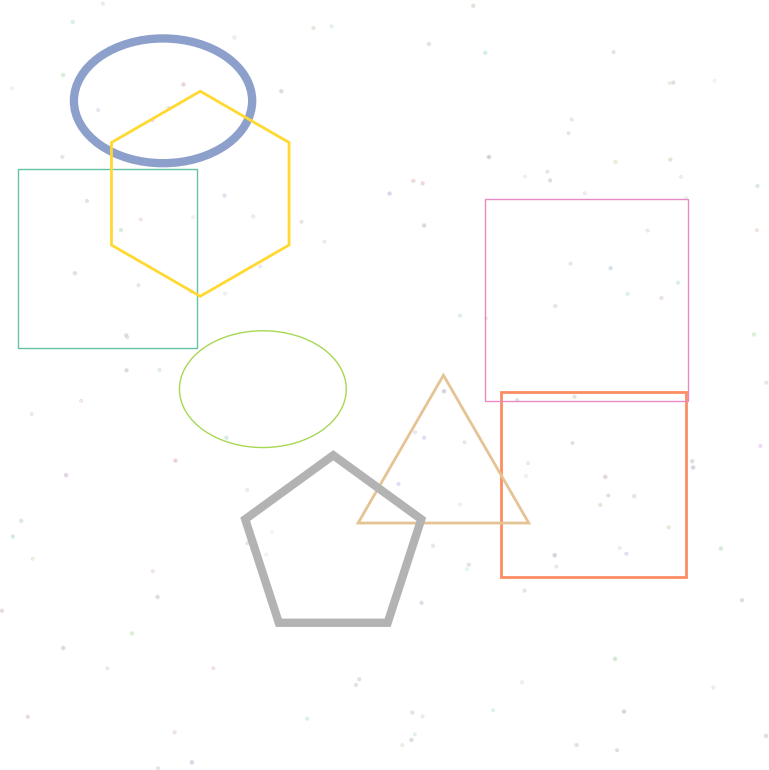[{"shape": "square", "thickness": 0.5, "radius": 0.58, "center": [0.14, 0.664]}, {"shape": "square", "thickness": 1, "radius": 0.6, "center": [0.771, 0.371]}, {"shape": "oval", "thickness": 3, "radius": 0.58, "center": [0.212, 0.869]}, {"shape": "square", "thickness": 0.5, "radius": 0.66, "center": [0.762, 0.611]}, {"shape": "oval", "thickness": 0.5, "radius": 0.54, "center": [0.341, 0.495]}, {"shape": "hexagon", "thickness": 1, "radius": 0.67, "center": [0.26, 0.748]}, {"shape": "triangle", "thickness": 1, "radius": 0.64, "center": [0.576, 0.385]}, {"shape": "pentagon", "thickness": 3, "radius": 0.6, "center": [0.433, 0.288]}]